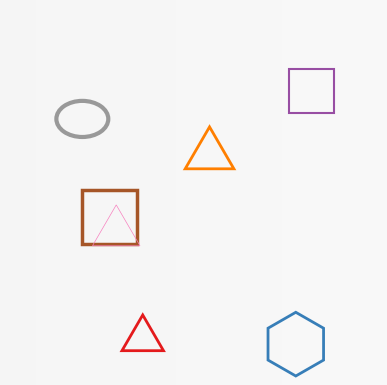[{"shape": "triangle", "thickness": 2, "radius": 0.31, "center": [0.368, 0.12]}, {"shape": "hexagon", "thickness": 2, "radius": 0.41, "center": [0.763, 0.106]}, {"shape": "square", "thickness": 1.5, "radius": 0.29, "center": [0.804, 0.763]}, {"shape": "triangle", "thickness": 2, "radius": 0.36, "center": [0.541, 0.598]}, {"shape": "square", "thickness": 2.5, "radius": 0.36, "center": [0.284, 0.436]}, {"shape": "triangle", "thickness": 0.5, "radius": 0.35, "center": [0.3, 0.397]}, {"shape": "oval", "thickness": 3, "radius": 0.34, "center": [0.212, 0.691]}]